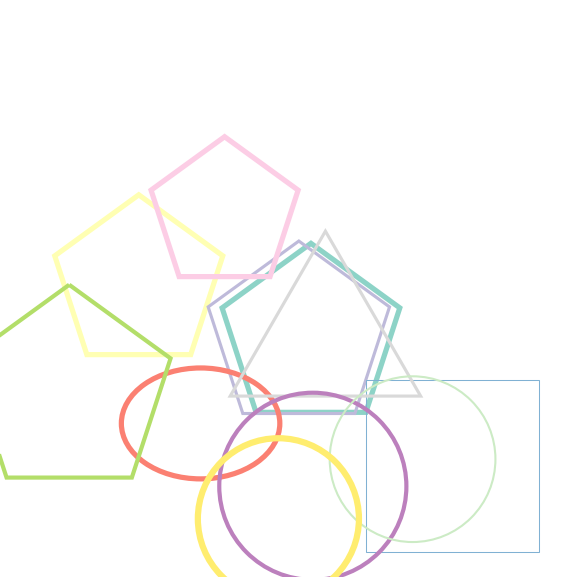[{"shape": "pentagon", "thickness": 2.5, "radius": 0.81, "center": [0.538, 0.416]}, {"shape": "pentagon", "thickness": 2.5, "radius": 0.76, "center": [0.24, 0.509]}, {"shape": "pentagon", "thickness": 1.5, "radius": 0.83, "center": [0.517, 0.417]}, {"shape": "oval", "thickness": 2.5, "radius": 0.69, "center": [0.347, 0.266]}, {"shape": "square", "thickness": 0.5, "radius": 0.75, "center": [0.783, 0.192]}, {"shape": "pentagon", "thickness": 2, "radius": 0.92, "center": [0.12, 0.321]}, {"shape": "pentagon", "thickness": 2.5, "radius": 0.67, "center": [0.389, 0.628]}, {"shape": "triangle", "thickness": 1.5, "radius": 0.95, "center": [0.563, 0.408]}, {"shape": "circle", "thickness": 2, "radius": 0.81, "center": [0.542, 0.157]}, {"shape": "circle", "thickness": 1, "radius": 0.72, "center": [0.714, 0.204]}, {"shape": "circle", "thickness": 3, "radius": 0.7, "center": [0.482, 0.101]}]